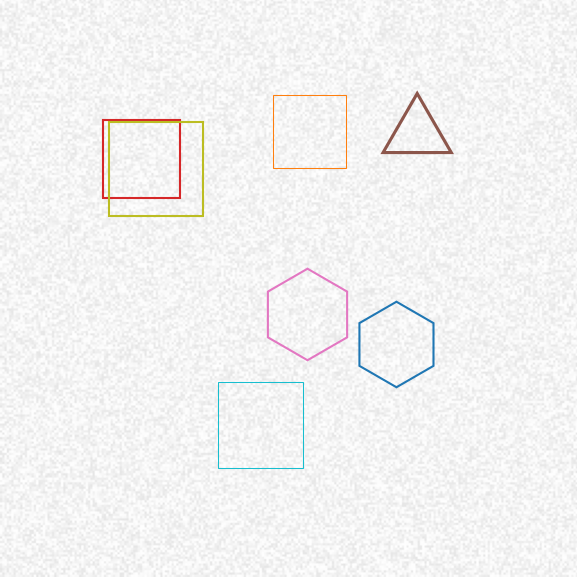[{"shape": "hexagon", "thickness": 1, "radius": 0.37, "center": [0.687, 0.403]}, {"shape": "square", "thickness": 0.5, "radius": 0.31, "center": [0.536, 0.771]}, {"shape": "square", "thickness": 1, "radius": 0.33, "center": [0.244, 0.724]}, {"shape": "triangle", "thickness": 1.5, "radius": 0.34, "center": [0.722, 0.769]}, {"shape": "hexagon", "thickness": 1, "radius": 0.4, "center": [0.532, 0.455]}, {"shape": "square", "thickness": 1, "radius": 0.41, "center": [0.27, 0.707]}, {"shape": "square", "thickness": 0.5, "radius": 0.37, "center": [0.451, 0.263]}]